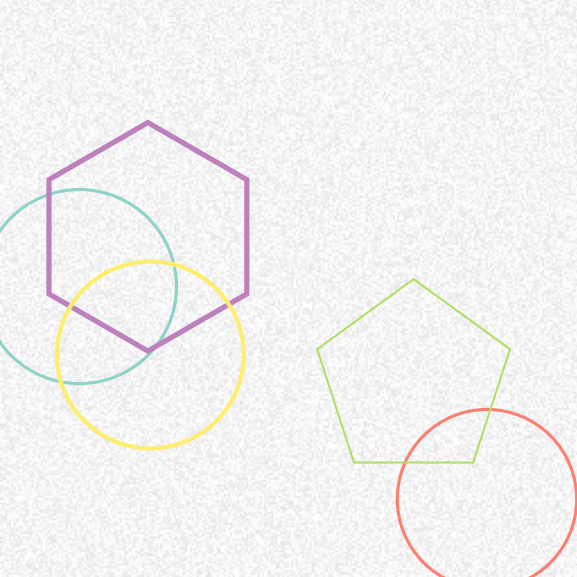[{"shape": "circle", "thickness": 1.5, "radius": 0.84, "center": [0.138, 0.503]}, {"shape": "circle", "thickness": 1.5, "radius": 0.78, "center": [0.843, 0.135]}, {"shape": "pentagon", "thickness": 1, "radius": 0.88, "center": [0.716, 0.34]}, {"shape": "hexagon", "thickness": 2.5, "radius": 0.99, "center": [0.256, 0.589]}, {"shape": "circle", "thickness": 2, "radius": 0.81, "center": [0.26, 0.385]}]